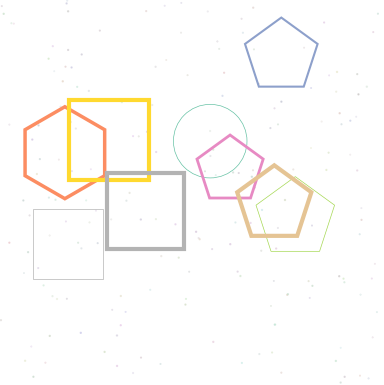[{"shape": "circle", "thickness": 0.5, "radius": 0.48, "center": [0.546, 0.633]}, {"shape": "hexagon", "thickness": 2.5, "radius": 0.6, "center": [0.168, 0.603]}, {"shape": "pentagon", "thickness": 1.5, "radius": 0.5, "center": [0.731, 0.855]}, {"shape": "pentagon", "thickness": 2, "radius": 0.45, "center": [0.598, 0.559]}, {"shape": "pentagon", "thickness": 0.5, "radius": 0.54, "center": [0.767, 0.434]}, {"shape": "square", "thickness": 3, "radius": 0.52, "center": [0.283, 0.637]}, {"shape": "pentagon", "thickness": 3, "radius": 0.51, "center": [0.712, 0.469]}, {"shape": "square", "thickness": 3, "radius": 0.5, "center": [0.378, 0.451]}, {"shape": "square", "thickness": 0.5, "radius": 0.46, "center": [0.177, 0.366]}]